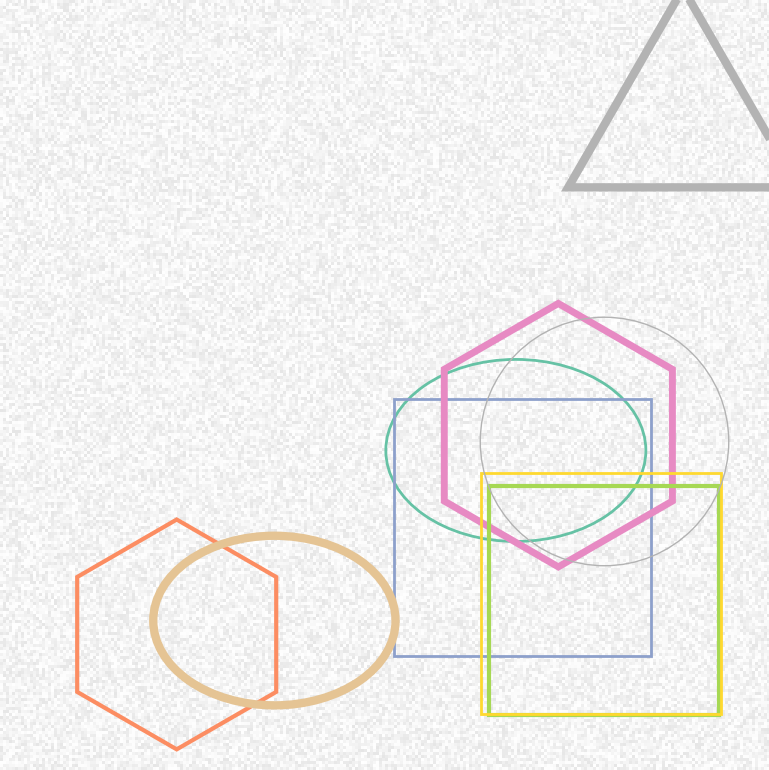[{"shape": "oval", "thickness": 1, "radius": 0.84, "center": [0.67, 0.415]}, {"shape": "hexagon", "thickness": 1.5, "radius": 0.75, "center": [0.229, 0.176]}, {"shape": "square", "thickness": 1, "radius": 0.84, "center": [0.679, 0.315]}, {"shape": "hexagon", "thickness": 2.5, "radius": 0.86, "center": [0.725, 0.435]}, {"shape": "square", "thickness": 1.5, "radius": 0.75, "center": [0.785, 0.22]}, {"shape": "square", "thickness": 1, "radius": 0.78, "center": [0.781, 0.229]}, {"shape": "oval", "thickness": 3, "radius": 0.79, "center": [0.356, 0.194]}, {"shape": "triangle", "thickness": 3, "radius": 0.86, "center": [0.887, 0.843]}, {"shape": "circle", "thickness": 0.5, "radius": 0.81, "center": [0.785, 0.427]}]